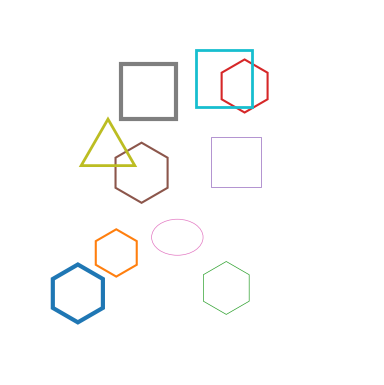[{"shape": "hexagon", "thickness": 3, "radius": 0.38, "center": [0.202, 0.238]}, {"shape": "hexagon", "thickness": 1.5, "radius": 0.31, "center": [0.302, 0.343]}, {"shape": "hexagon", "thickness": 0.5, "radius": 0.34, "center": [0.588, 0.252]}, {"shape": "hexagon", "thickness": 1.5, "radius": 0.34, "center": [0.635, 0.777]}, {"shape": "square", "thickness": 0.5, "radius": 0.33, "center": [0.612, 0.579]}, {"shape": "hexagon", "thickness": 1.5, "radius": 0.39, "center": [0.368, 0.551]}, {"shape": "oval", "thickness": 0.5, "radius": 0.33, "center": [0.461, 0.384]}, {"shape": "square", "thickness": 3, "radius": 0.36, "center": [0.385, 0.762]}, {"shape": "triangle", "thickness": 2, "radius": 0.4, "center": [0.28, 0.61]}, {"shape": "square", "thickness": 2, "radius": 0.37, "center": [0.582, 0.796]}]